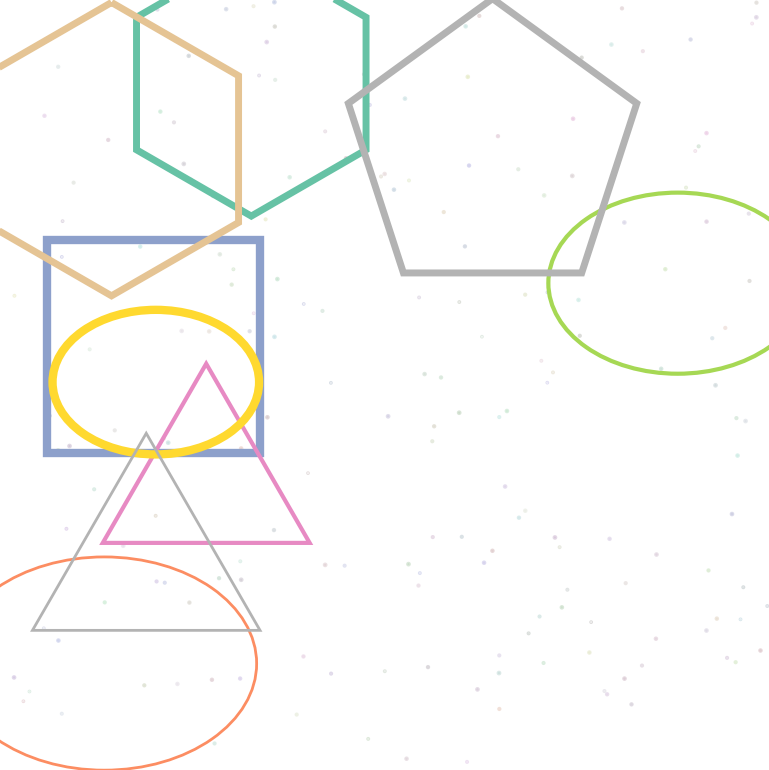[{"shape": "hexagon", "thickness": 2.5, "radius": 0.86, "center": [0.326, 0.891]}, {"shape": "oval", "thickness": 1, "radius": 0.99, "center": [0.135, 0.138]}, {"shape": "square", "thickness": 3, "radius": 0.69, "center": [0.2, 0.55]}, {"shape": "triangle", "thickness": 1.5, "radius": 0.78, "center": [0.268, 0.373]}, {"shape": "oval", "thickness": 1.5, "radius": 0.84, "center": [0.88, 0.632]}, {"shape": "oval", "thickness": 3, "radius": 0.67, "center": [0.202, 0.504]}, {"shape": "hexagon", "thickness": 2.5, "radius": 0.95, "center": [0.145, 0.806]}, {"shape": "pentagon", "thickness": 2.5, "radius": 0.98, "center": [0.64, 0.805]}, {"shape": "triangle", "thickness": 1, "radius": 0.85, "center": [0.19, 0.267]}]